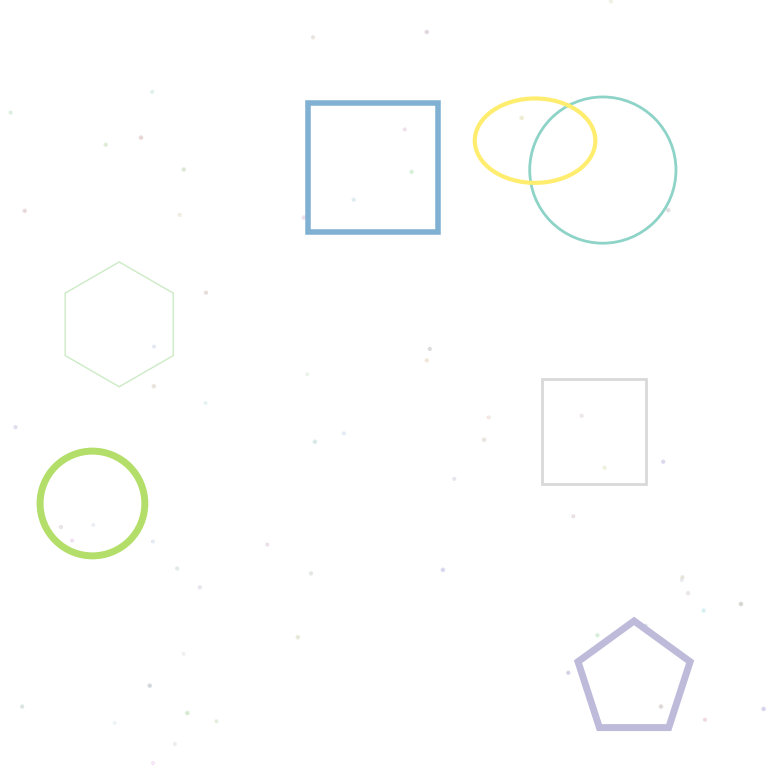[{"shape": "circle", "thickness": 1, "radius": 0.47, "center": [0.783, 0.779]}, {"shape": "pentagon", "thickness": 2.5, "radius": 0.38, "center": [0.823, 0.117]}, {"shape": "square", "thickness": 2, "radius": 0.42, "center": [0.484, 0.783]}, {"shape": "circle", "thickness": 2.5, "radius": 0.34, "center": [0.12, 0.346]}, {"shape": "square", "thickness": 1, "radius": 0.34, "center": [0.771, 0.44]}, {"shape": "hexagon", "thickness": 0.5, "radius": 0.41, "center": [0.155, 0.579]}, {"shape": "oval", "thickness": 1.5, "radius": 0.39, "center": [0.695, 0.817]}]